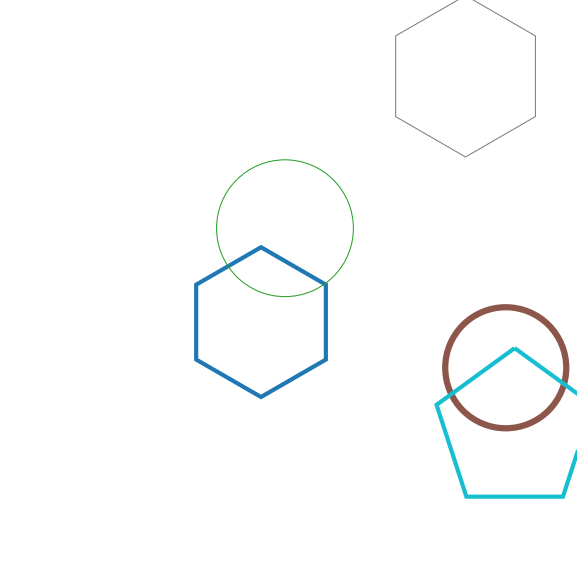[{"shape": "hexagon", "thickness": 2, "radius": 0.65, "center": [0.452, 0.441]}, {"shape": "circle", "thickness": 0.5, "radius": 0.59, "center": [0.493, 0.604]}, {"shape": "circle", "thickness": 3, "radius": 0.52, "center": [0.876, 0.362]}, {"shape": "hexagon", "thickness": 0.5, "radius": 0.7, "center": [0.806, 0.867]}, {"shape": "pentagon", "thickness": 2, "radius": 0.71, "center": [0.891, 0.254]}]